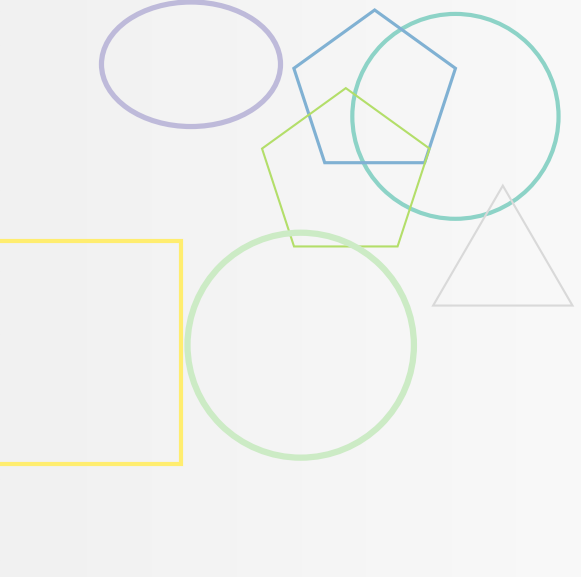[{"shape": "circle", "thickness": 2, "radius": 0.89, "center": [0.784, 0.798]}, {"shape": "oval", "thickness": 2.5, "radius": 0.77, "center": [0.329, 0.888]}, {"shape": "pentagon", "thickness": 1.5, "radius": 0.73, "center": [0.645, 0.836]}, {"shape": "pentagon", "thickness": 1, "radius": 0.76, "center": [0.595, 0.695]}, {"shape": "triangle", "thickness": 1, "radius": 0.69, "center": [0.865, 0.539]}, {"shape": "circle", "thickness": 3, "radius": 0.97, "center": [0.517, 0.401]}, {"shape": "square", "thickness": 2, "radius": 0.96, "center": [0.119, 0.389]}]